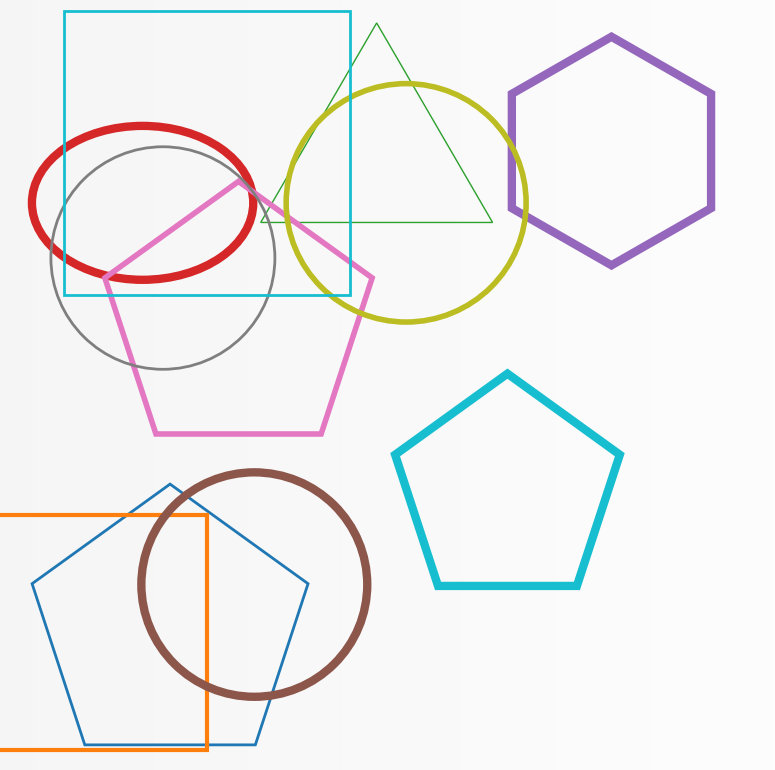[{"shape": "pentagon", "thickness": 1, "radius": 0.94, "center": [0.219, 0.184]}, {"shape": "square", "thickness": 1.5, "radius": 0.76, "center": [0.115, 0.178]}, {"shape": "triangle", "thickness": 0.5, "radius": 0.86, "center": [0.486, 0.797]}, {"shape": "oval", "thickness": 3, "radius": 0.71, "center": [0.184, 0.737]}, {"shape": "hexagon", "thickness": 3, "radius": 0.74, "center": [0.789, 0.804]}, {"shape": "circle", "thickness": 3, "radius": 0.73, "center": [0.328, 0.241]}, {"shape": "pentagon", "thickness": 2, "radius": 0.91, "center": [0.308, 0.583]}, {"shape": "circle", "thickness": 1, "radius": 0.72, "center": [0.21, 0.665]}, {"shape": "circle", "thickness": 2, "radius": 0.77, "center": [0.524, 0.737]}, {"shape": "square", "thickness": 1, "radius": 0.92, "center": [0.267, 0.801]}, {"shape": "pentagon", "thickness": 3, "radius": 0.76, "center": [0.655, 0.362]}]